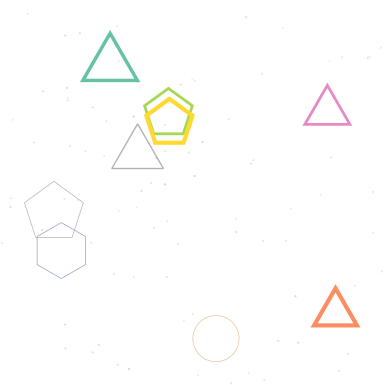[{"shape": "triangle", "thickness": 2.5, "radius": 0.41, "center": [0.286, 0.832]}, {"shape": "triangle", "thickness": 3, "radius": 0.32, "center": [0.871, 0.187]}, {"shape": "hexagon", "thickness": 0.5, "radius": 0.36, "center": [0.159, 0.349]}, {"shape": "triangle", "thickness": 2, "radius": 0.34, "center": [0.85, 0.711]}, {"shape": "pentagon", "thickness": 2, "radius": 0.33, "center": [0.438, 0.705]}, {"shape": "pentagon", "thickness": 3, "radius": 0.31, "center": [0.44, 0.68]}, {"shape": "circle", "thickness": 0.5, "radius": 0.3, "center": [0.561, 0.12]}, {"shape": "pentagon", "thickness": 0.5, "radius": 0.4, "center": [0.14, 0.449]}, {"shape": "triangle", "thickness": 1, "radius": 0.39, "center": [0.357, 0.601]}]